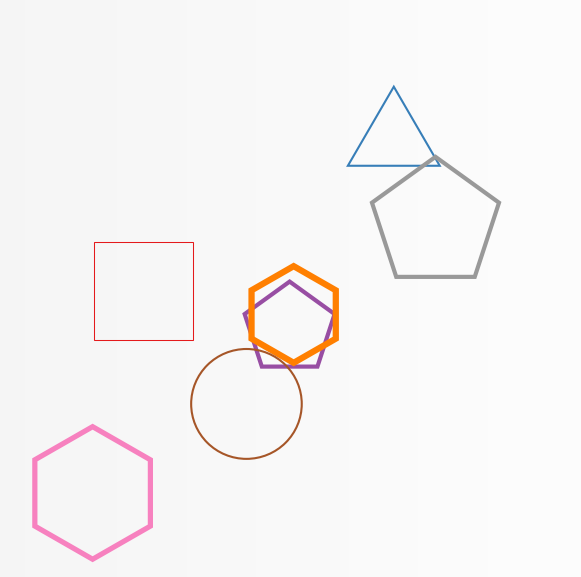[{"shape": "square", "thickness": 0.5, "radius": 0.43, "center": [0.246, 0.495]}, {"shape": "triangle", "thickness": 1, "radius": 0.46, "center": [0.678, 0.758]}, {"shape": "pentagon", "thickness": 2, "radius": 0.41, "center": [0.498, 0.43]}, {"shape": "hexagon", "thickness": 3, "radius": 0.42, "center": [0.505, 0.455]}, {"shape": "circle", "thickness": 1, "radius": 0.48, "center": [0.424, 0.3]}, {"shape": "hexagon", "thickness": 2.5, "radius": 0.57, "center": [0.159, 0.146]}, {"shape": "pentagon", "thickness": 2, "radius": 0.57, "center": [0.749, 0.613]}]